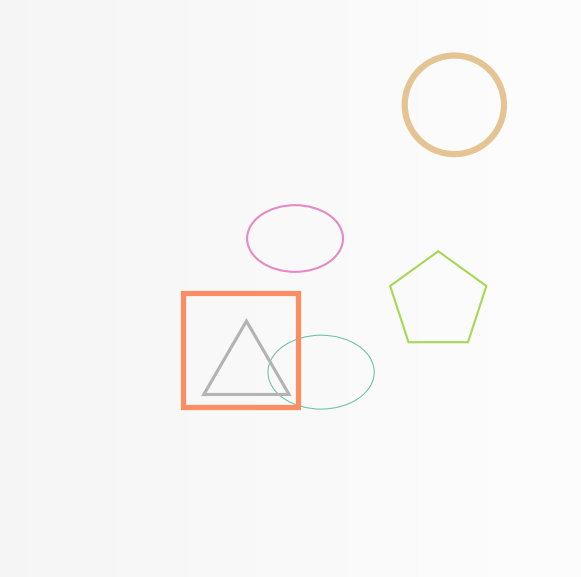[{"shape": "oval", "thickness": 0.5, "radius": 0.46, "center": [0.552, 0.355]}, {"shape": "square", "thickness": 2.5, "radius": 0.49, "center": [0.414, 0.393]}, {"shape": "oval", "thickness": 1, "radius": 0.41, "center": [0.508, 0.586]}, {"shape": "pentagon", "thickness": 1, "radius": 0.44, "center": [0.754, 0.477]}, {"shape": "circle", "thickness": 3, "radius": 0.43, "center": [0.782, 0.818]}, {"shape": "triangle", "thickness": 1.5, "radius": 0.42, "center": [0.424, 0.358]}]